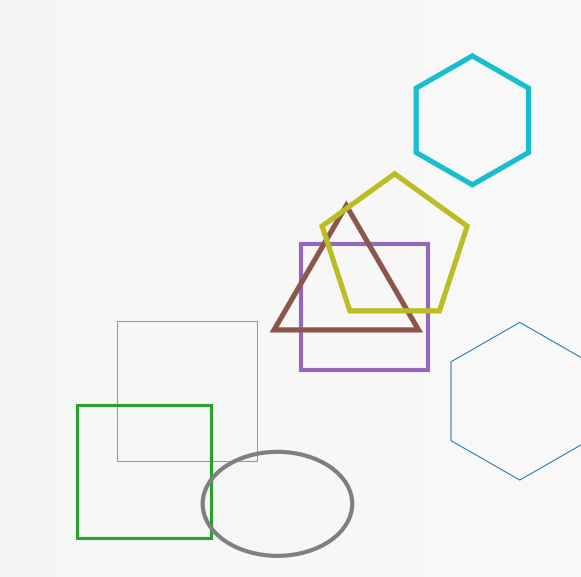[{"shape": "hexagon", "thickness": 0.5, "radius": 0.68, "center": [0.894, 0.304]}, {"shape": "square", "thickness": 0.5, "radius": 0.6, "center": [0.322, 0.322]}, {"shape": "square", "thickness": 1.5, "radius": 0.57, "center": [0.248, 0.183]}, {"shape": "square", "thickness": 2, "radius": 0.55, "center": [0.627, 0.467]}, {"shape": "triangle", "thickness": 2.5, "radius": 0.72, "center": [0.596, 0.5]}, {"shape": "oval", "thickness": 2, "radius": 0.64, "center": [0.477, 0.127]}, {"shape": "pentagon", "thickness": 2.5, "radius": 0.66, "center": [0.679, 0.567]}, {"shape": "hexagon", "thickness": 2.5, "radius": 0.56, "center": [0.813, 0.791]}]